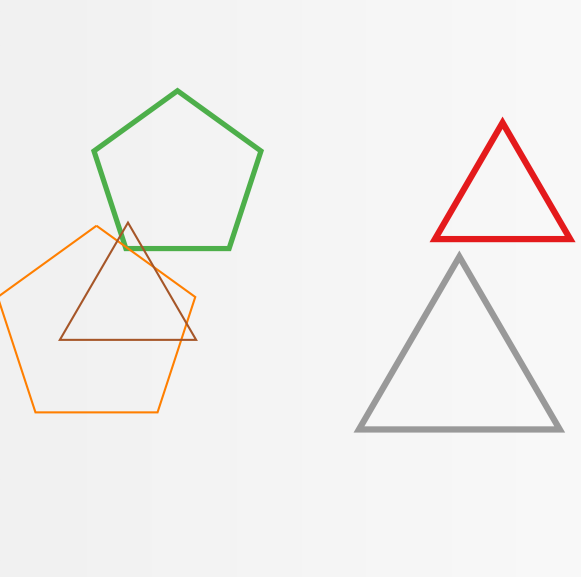[{"shape": "triangle", "thickness": 3, "radius": 0.67, "center": [0.865, 0.652]}, {"shape": "pentagon", "thickness": 2.5, "radius": 0.76, "center": [0.305, 0.691]}, {"shape": "pentagon", "thickness": 1, "radius": 0.89, "center": [0.166, 0.43]}, {"shape": "triangle", "thickness": 1, "radius": 0.68, "center": [0.22, 0.478]}, {"shape": "triangle", "thickness": 3, "radius": 1.0, "center": [0.79, 0.355]}]